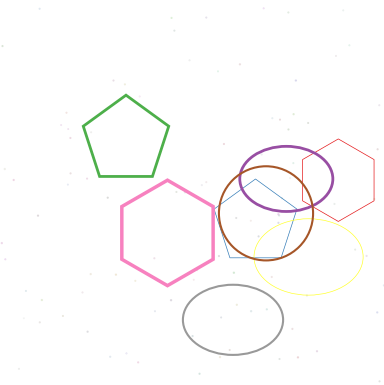[{"shape": "hexagon", "thickness": 0.5, "radius": 0.54, "center": [0.879, 0.532]}, {"shape": "pentagon", "thickness": 0.5, "radius": 0.57, "center": [0.664, 0.422]}, {"shape": "pentagon", "thickness": 2, "radius": 0.58, "center": [0.327, 0.636]}, {"shape": "oval", "thickness": 2, "radius": 0.6, "center": [0.744, 0.535]}, {"shape": "oval", "thickness": 0.5, "radius": 0.71, "center": [0.801, 0.333]}, {"shape": "circle", "thickness": 1.5, "radius": 0.61, "center": [0.691, 0.446]}, {"shape": "hexagon", "thickness": 2.5, "radius": 0.68, "center": [0.435, 0.395]}, {"shape": "oval", "thickness": 1.5, "radius": 0.65, "center": [0.605, 0.169]}]